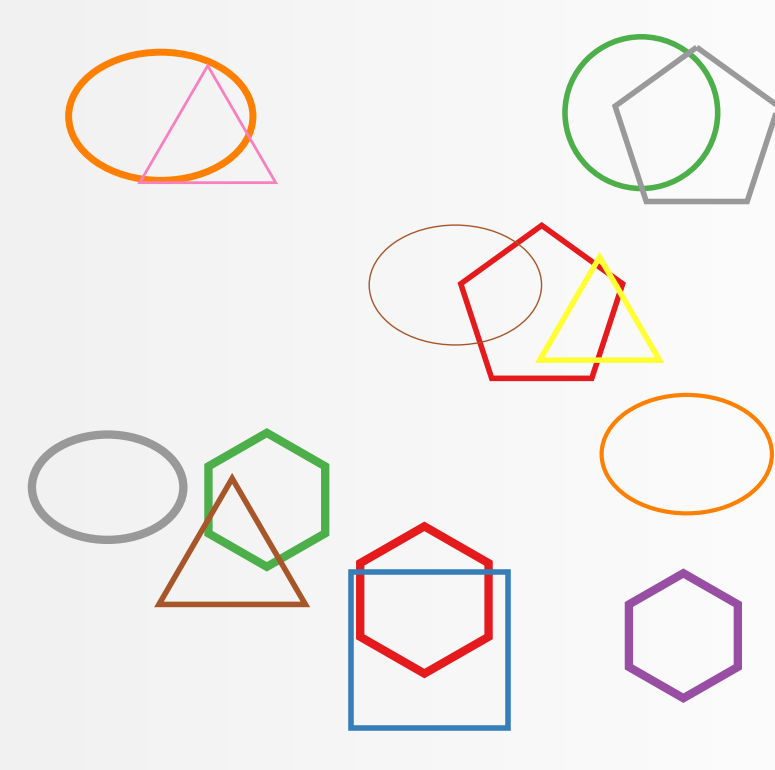[{"shape": "pentagon", "thickness": 2, "radius": 0.55, "center": [0.699, 0.597]}, {"shape": "hexagon", "thickness": 3, "radius": 0.48, "center": [0.548, 0.221]}, {"shape": "square", "thickness": 2, "radius": 0.51, "center": [0.555, 0.156]}, {"shape": "hexagon", "thickness": 3, "radius": 0.43, "center": [0.344, 0.351]}, {"shape": "circle", "thickness": 2, "radius": 0.49, "center": [0.828, 0.854]}, {"shape": "hexagon", "thickness": 3, "radius": 0.41, "center": [0.882, 0.174]}, {"shape": "oval", "thickness": 2.5, "radius": 0.59, "center": [0.207, 0.849]}, {"shape": "oval", "thickness": 1.5, "radius": 0.55, "center": [0.886, 0.41]}, {"shape": "triangle", "thickness": 2, "radius": 0.45, "center": [0.774, 0.577]}, {"shape": "oval", "thickness": 0.5, "radius": 0.56, "center": [0.588, 0.63]}, {"shape": "triangle", "thickness": 2, "radius": 0.55, "center": [0.3, 0.27]}, {"shape": "triangle", "thickness": 1, "radius": 0.51, "center": [0.268, 0.813]}, {"shape": "pentagon", "thickness": 2, "radius": 0.55, "center": [0.899, 0.828]}, {"shape": "oval", "thickness": 3, "radius": 0.49, "center": [0.139, 0.367]}]